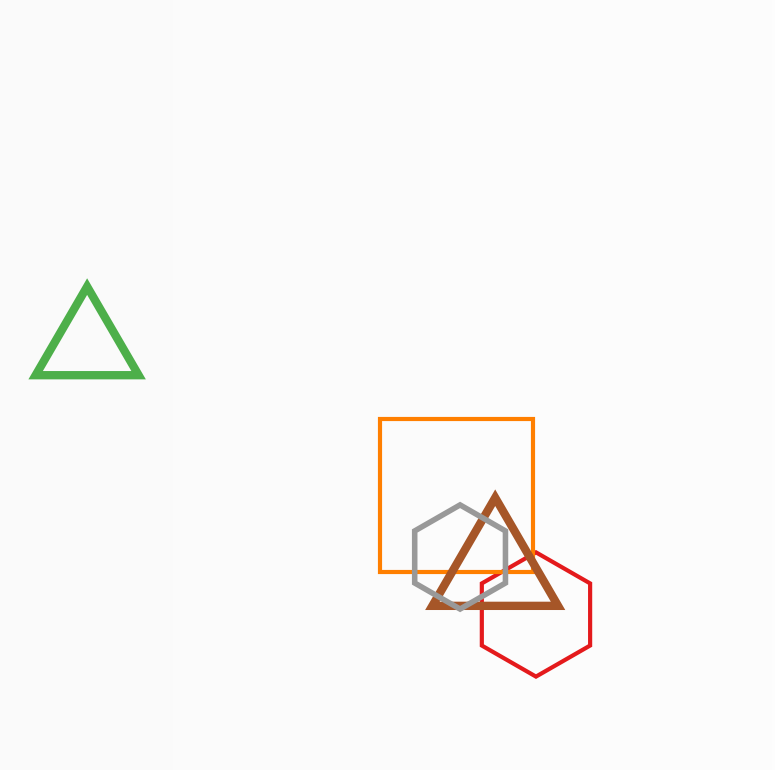[{"shape": "hexagon", "thickness": 1.5, "radius": 0.4, "center": [0.692, 0.202]}, {"shape": "triangle", "thickness": 3, "radius": 0.38, "center": [0.112, 0.551]}, {"shape": "square", "thickness": 1.5, "radius": 0.49, "center": [0.59, 0.356]}, {"shape": "triangle", "thickness": 3, "radius": 0.47, "center": [0.639, 0.26]}, {"shape": "hexagon", "thickness": 2, "radius": 0.34, "center": [0.594, 0.277]}]